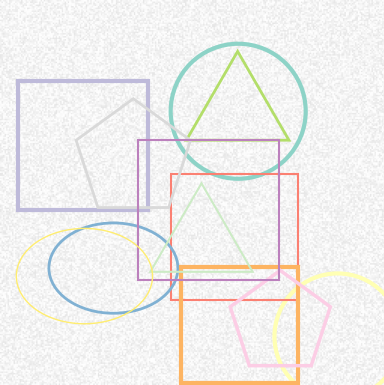[{"shape": "circle", "thickness": 3, "radius": 0.88, "center": [0.619, 0.711]}, {"shape": "circle", "thickness": 3, "radius": 0.82, "center": [0.877, 0.126]}, {"shape": "square", "thickness": 3, "radius": 0.84, "center": [0.215, 0.622]}, {"shape": "square", "thickness": 1.5, "radius": 0.82, "center": [0.609, 0.385]}, {"shape": "oval", "thickness": 2, "radius": 0.84, "center": [0.295, 0.304]}, {"shape": "square", "thickness": 3, "radius": 0.76, "center": [0.622, 0.156]}, {"shape": "triangle", "thickness": 2, "radius": 0.77, "center": [0.617, 0.713]}, {"shape": "pentagon", "thickness": 2.5, "radius": 0.68, "center": [0.728, 0.161]}, {"shape": "pentagon", "thickness": 2, "radius": 0.78, "center": [0.346, 0.587]}, {"shape": "square", "thickness": 1.5, "radius": 0.91, "center": [0.542, 0.455]}, {"shape": "triangle", "thickness": 1.5, "radius": 0.77, "center": [0.523, 0.371]}, {"shape": "oval", "thickness": 1, "radius": 0.88, "center": [0.219, 0.283]}]